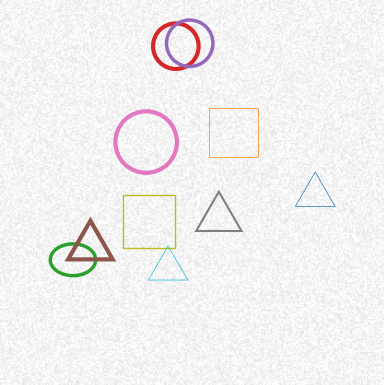[{"shape": "triangle", "thickness": 0.5, "radius": 0.3, "center": [0.819, 0.494]}, {"shape": "square", "thickness": 0.5, "radius": 0.32, "center": [0.606, 0.656]}, {"shape": "oval", "thickness": 2.5, "radius": 0.29, "center": [0.19, 0.325]}, {"shape": "circle", "thickness": 3, "radius": 0.3, "center": [0.457, 0.88]}, {"shape": "circle", "thickness": 2.5, "radius": 0.3, "center": [0.493, 0.888]}, {"shape": "triangle", "thickness": 3, "radius": 0.33, "center": [0.235, 0.36]}, {"shape": "circle", "thickness": 3, "radius": 0.4, "center": [0.38, 0.631]}, {"shape": "triangle", "thickness": 1.5, "radius": 0.34, "center": [0.568, 0.434]}, {"shape": "square", "thickness": 1, "radius": 0.34, "center": [0.387, 0.424]}, {"shape": "triangle", "thickness": 0.5, "radius": 0.3, "center": [0.437, 0.302]}]